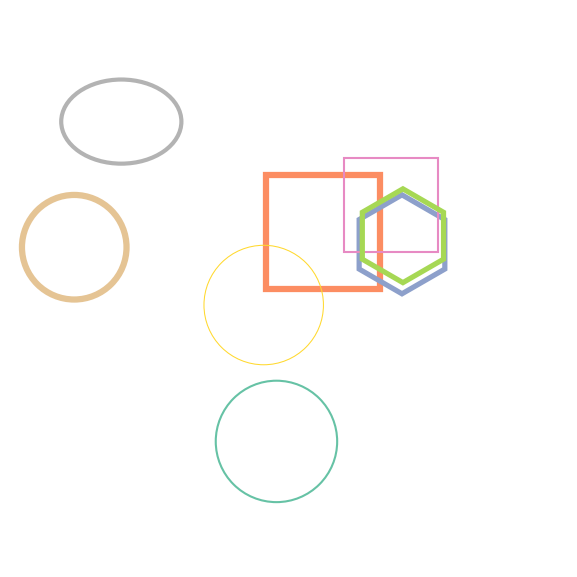[{"shape": "circle", "thickness": 1, "radius": 0.53, "center": [0.479, 0.235]}, {"shape": "square", "thickness": 3, "radius": 0.49, "center": [0.559, 0.597]}, {"shape": "hexagon", "thickness": 2.5, "radius": 0.43, "center": [0.696, 0.576]}, {"shape": "square", "thickness": 1, "radius": 0.41, "center": [0.677, 0.644]}, {"shape": "hexagon", "thickness": 2.5, "radius": 0.41, "center": [0.698, 0.591]}, {"shape": "circle", "thickness": 0.5, "radius": 0.52, "center": [0.457, 0.471]}, {"shape": "circle", "thickness": 3, "radius": 0.45, "center": [0.129, 0.571]}, {"shape": "oval", "thickness": 2, "radius": 0.52, "center": [0.21, 0.789]}]